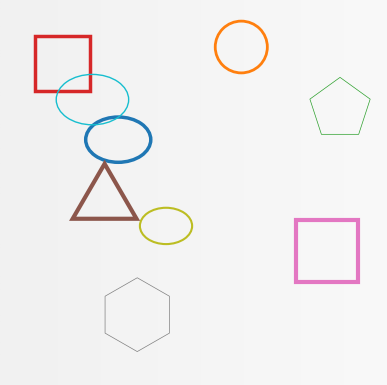[{"shape": "oval", "thickness": 2.5, "radius": 0.42, "center": [0.305, 0.637]}, {"shape": "circle", "thickness": 2, "radius": 0.34, "center": [0.623, 0.878]}, {"shape": "pentagon", "thickness": 0.5, "radius": 0.41, "center": [0.878, 0.717]}, {"shape": "square", "thickness": 2.5, "radius": 0.35, "center": [0.161, 0.835]}, {"shape": "triangle", "thickness": 3, "radius": 0.48, "center": [0.27, 0.479]}, {"shape": "square", "thickness": 3, "radius": 0.4, "center": [0.844, 0.348]}, {"shape": "hexagon", "thickness": 0.5, "radius": 0.48, "center": [0.354, 0.183]}, {"shape": "oval", "thickness": 1.5, "radius": 0.34, "center": [0.428, 0.413]}, {"shape": "oval", "thickness": 1, "radius": 0.47, "center": [0.239, 0.741]}]